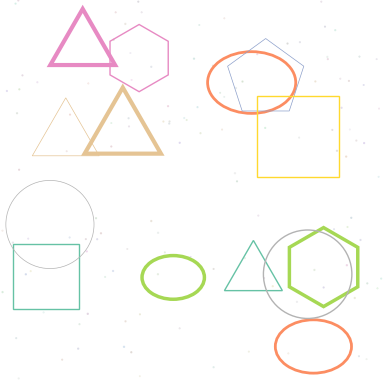[{"shape": "square", "thickness": 1, "radius": 0.43, "center": [0.12, 0.282]}, {"shape": "triangle", "thickness": 1, "radius": 0.43, "center": [0.658, 0.289]}, {"shape": "oval", "thickness": 2, "radius": 0.57, "center": [0.654, 0.786]}, {"shape": "oval", "thickness": 2, "radius": 0.49, "center": [0.814, 0.1]}, {"shape": "pentagon", "thickness": 0.5, "radius": 0.52, "center": [0.69, 0.796]}, {"shape": "triangle", "thickness": 3, "radius": 0.49, "center": [0.215, 0.88]}, {"shape": "hexagon", "thickness": 1, "radius": 0.44, "center": [0.361, 0.849]}, {"shape": "hexagon", "thickness": 2.5, "radius": 0.51, "center": [0.84, 0.306]}, {"shape": "oval", "thickness": 2.5, "radius": 0.41, "center": [0.45, 0.279]}, {"shape": "square", "thickness": 1, "radius": 0.53, "center": [0.775, 0.645]}, {"shape": "triangle", "thickness": 3, "radius": 0.57, "center": [0.319, 0.658]}, {"shape": "triangle", "thickness": 0.5, "radius": 0.5, "center": [0.171, 0.646]}, {"shape": "circle", "thickness": 1, "radius": 0.57, "center": [0.799, 0.288]}, {"shape": "circle", "thickness": 0.5, "radius": 0.57, "center": [0.13, 0.417]}]